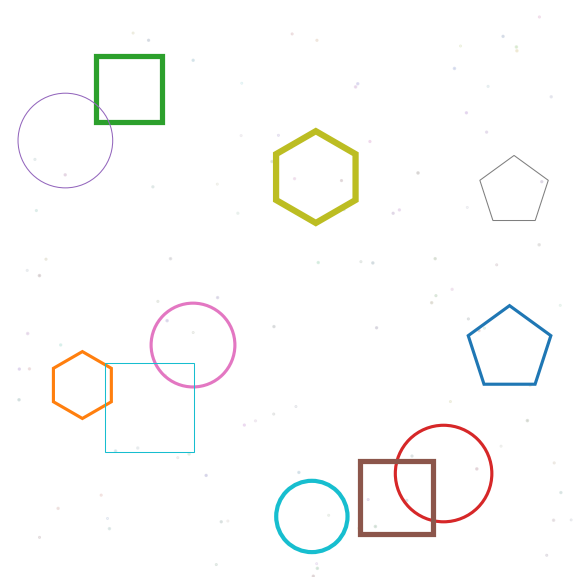[{"shape": "pentagon", "thickness": 1.5, "radius": 0.38, "center": [0.882, 0.395]}, {"shape": "hexagon", "thickness": 1.5, "radius": 0.29, "center": [0.143, 0.332]}, {"shape": "square", "thickness": 2.5, "radius": 0.29, "center": [0.224, 0.845]}, {"shape": "circle", "thickness": 1.5, "radius": 0.42, "center": [0.768, 0.179]}, {"shape": "circle", "thickness": 0.5, "radius": 0.41, "center": [0.113, 0.756]}, {"shape": "square", "thickness": 2.5, "radius": 0.32, "center": [0.687, 0.138]}, {"shape": "circle", "thickness": 1.5, "radius": 0.36, "center": [0.334, 0.402]}, {"shape": "pentagon", "thickness": 0.5, "radius": 0.31, "center": [0.89, 0.668]}, {"shape": "hexagon", "thickness": 3, "radius": 0.4, "center": [0.547, 0.693]}, {"shape": "square", "thickness": 0.5, "radius": 0.39, "center": [0.259, 0.294]}, {"shape": "circle", "thickness": 2, "radius": 0.31, "center": [0.54, 0.105]}]